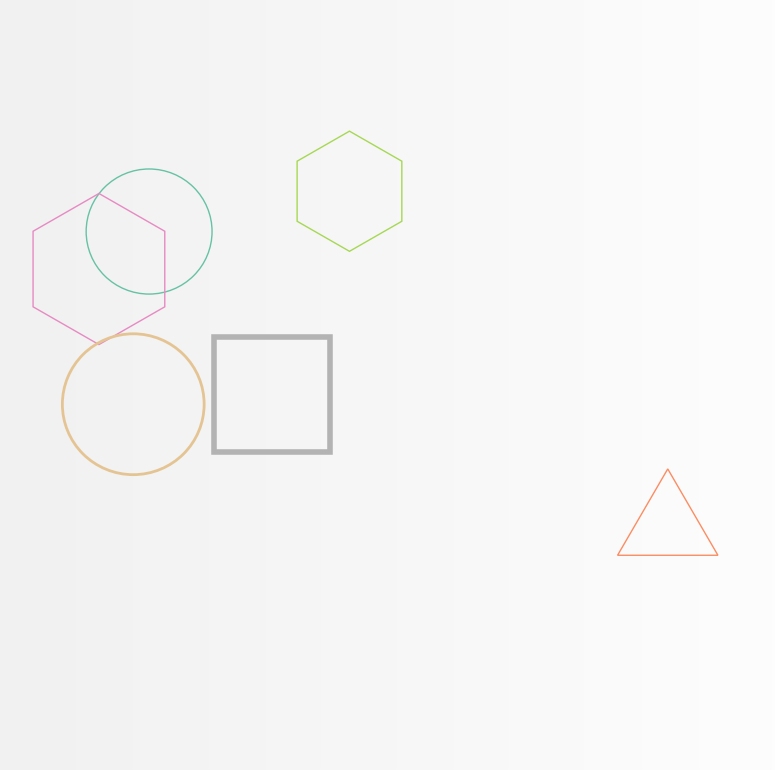[{"shape": "circle", "thickness": 0.5, "radius": 0.41, "center": [0.192, 0.699]}, {"shape": "triangle", "thickness": 0.5, "radius": 0.37, "center": [0.862, 0.316]}, {"shape": "hexagon", "thickness": 0.5, "radius": 0.49, "center": [0.128, 0.651]}, {"shape": "hexagon", "thickness": 0.5, "radius": 0.39, "center": [0.451, 0.752]}, {"shape": "circle", "thickness": 1, "radius": 0.46, "center": [0.172, 0.475]}, {"shape": "square", "thickness": 2, "radius": 0.38, "center": [0.351, 0.488]}]